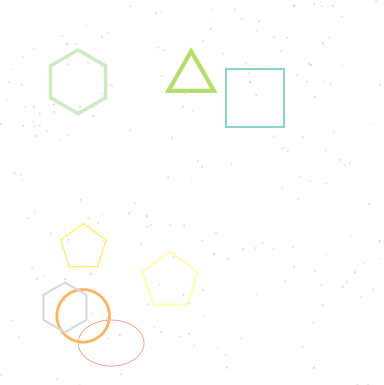[{"shape": "square", "thickness": 1.5, "radius": 0.38, "center": [0.664, 0.746]}, {"shape": "pentagon", "thickness": 1.5, "radius": 0.38, "center": [0.442, 0.27]}, {"shape": "oval", "thickness": 0.5, "radius": 0.43, "center": [0.289, 0.109]}, {"shape": "circle", "thickness": 2, "radius": 0.34, "center": [0.216, 0.18]}, {"shape": "triangle", "thickness": 3, "radius": 0.34, "center": [0.497, 0.798]}, {"shape": "hexagon", "thickness": 1.5, "radius": 0.32, "center": [0.169, 0.202]}, {"shape": "hexagon", "thickness": 2.5, "radius": 0.41, "center": [0.203, 0.788]}, {"shape": "pentagon", "thickness": 1, "radius": 0.31, "center": [0.217, 0.357]}]